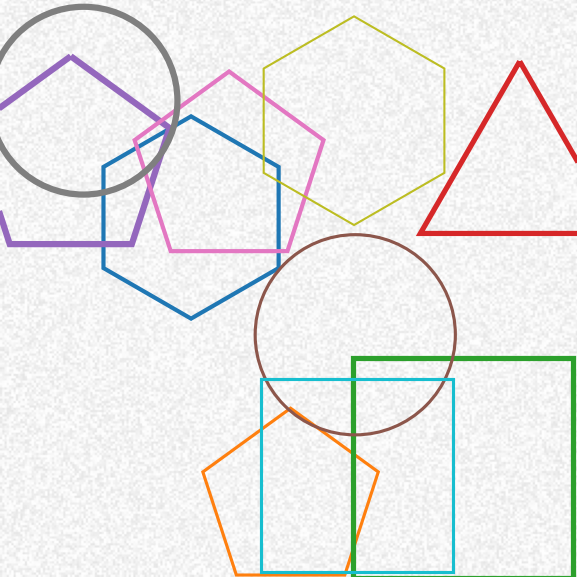[{"shape": "hexagon", "thickness": 2, "radius": 0.88, "center": [0.331, 0.623]}, {"shape": "pentagon", "thickness": 1.5, "radius": 0.8, "center": [0.503, 0.133]}, {"shape": "square", "thickness": 2.5, "radius": 0.95, "center": [0.801, 0.189]}, {"shape": "triangle", "thickness": 2.5, "radius": 0.99, "center": [0.9, 0.694]}, {"shape": "pentagon", "thickness": 3, "radius": 0.9, "center": [0.123, 0.722]}, {"shape": "circle", "thickness": 1.5, "radius": 0.87, "center": [0.615, 0.419]}, {"shape": "pentagon", "thickness": 2, "radius": 0.86, "center": [0.397, 0.703]}, {"shape": "circle", "thickness": 3, "radius": 0.81, "center": [0.145, 0.825]}, {"shape": "hexagon", "thickness": 1, "radius": 0.9, "center": [0.613, 0.79]}, {"shape": "square", "thickness": 1.5, "radius": 0.83, "center": [0.618, 0.176]}]